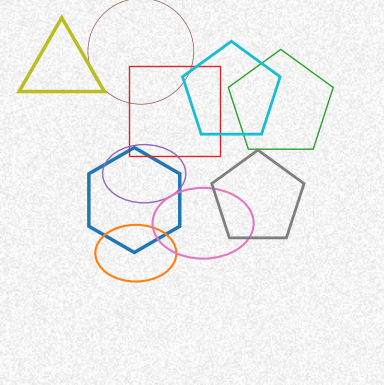[{"shape": "hexagon", "thickness": 2.5, "radius": 0.68, "center": [0.349, 0.48]}, {"shape": "oval", "thickness": 1.5, "radius": 0.53, "center": [0.353, 0.342]}, {"shape": "pentagon", "thickness": 1, "radius": 0.72, "center": [0.729, 0.728]}, {"shape": "square", "thickness": 1, "radius": 0.59, "center": [0.454, 0.712]}, {"shape": "oval", "thickness": 1, "radius": 0.54, "center": [0.375, 0.549]}, {"shape": "circle", "thickness": 0.5, "radius": 0.69, "center": [0.366, 0.867]}, {"shape": "oval", "thickness": 1.5, "radius": 0.66, "center": [0.528, 0.42]}, {"shape": "pentagon", "thickness": 2, "radius": 0.63, "center": [0.67, 0.484]}, {"shape": "triangle", "thickness": 2.5, "radius": 0.64, "center": [0.16, 0.826]}, {"shape": "pentagon", "thickness": 2, "radius": 0.67, "center": [0.601, 0.759]}]